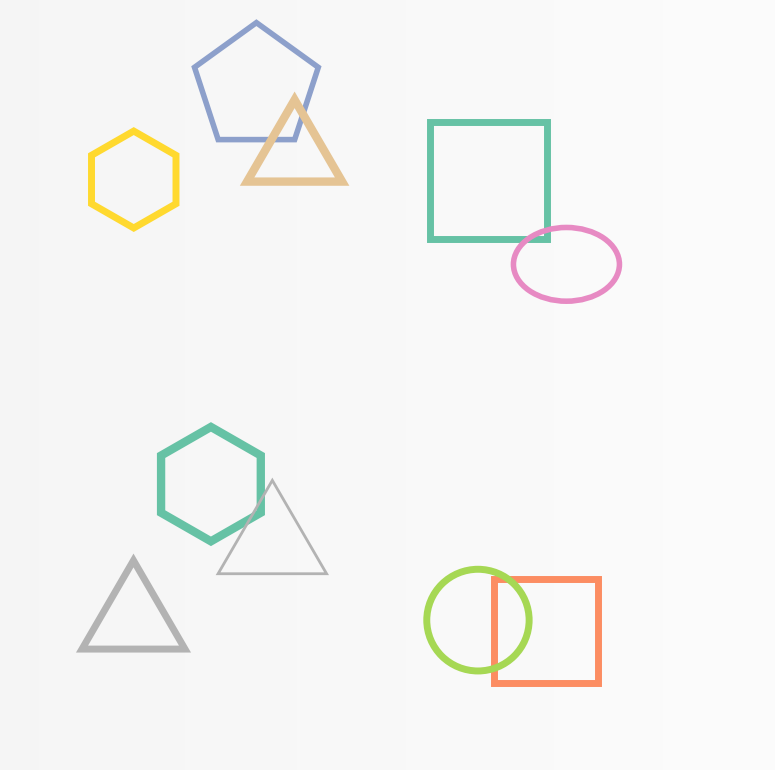[{"shape": "square", "thickness": 2.5, "radius": 0.38, "center": [0.63, 0.766]}, {"shape": "hexagon", "thickness": 3, "radius": 0.37, "center": [0.272, 0.371]}, {"shape": "square", "thickness": 2.5, "radius": 0.34, "center": [0.705, 0.18]}, {"shape": "pentagon", "thickness": 2, "radius": 0.42, "center": [0.331, 0.887]}, {"shape": "oval", "thickness": 2, "radius": 0.34, "center": [0.731, 0.657]}, {"shape": "circle", "thickness": 2.5, "radius": 0.33, "center": [0.617, 0.195]}, {"shape": "hexagon", "thickness": 2.5, "radius": 0.31, "center": [0.173, 0.767]}, {"shape": "triangle", "thickness": 3, "radius": 0.35, "center": [0.38, 0.8]}, {"shape": "triangle", "thickness": 1, "radius": 0.4, "center": [0.351, 0.295]}, {"shape": "triangle", "thickness": 2.5, "radius": 0.38, "center": [0.172, 0.195]}]